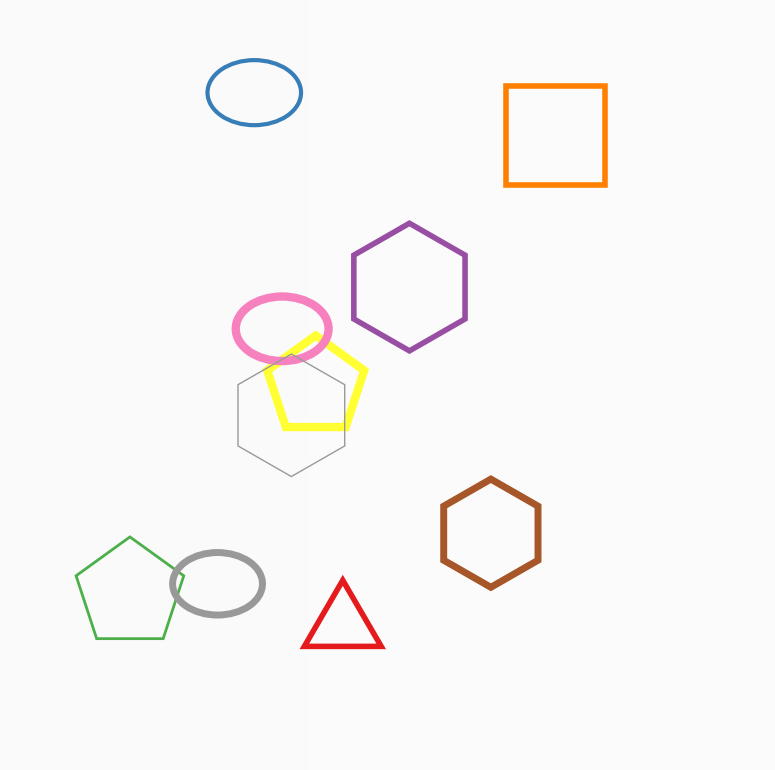[{"shape": "triangle", "thickness": 2, "radius": 0.29, "center": [0.442, 0.189]}, {"shape": "oval", "thickness": 1.5, "radius": 0.3, "center": [0.328, 0.88]}, {"shape": "pentagon", "thickness": 1, "radius": 0.37, "center": [0.168, 0.23]}, {"shape": "hexagon", "thickness": 2, "radius": 0.41, "center": [0.528, 0.627]}, {"shape": "square", "thickness": 2, "radius": 0.32, "center": [0.717, 0.823]}, {"shape": "pentagon", "thickness": 3, "radius": 0.33, "center": [0.407, 0.499]}, {"shape": "hexagon", "thickness": 2.5, "radius": 0.35, "center": [0.633, 0.308]}, {"shape": "oval", "thickness": 3, "radius": 0.3, "center": [0.364, 0.573]}, {"shape": "hexagon", "thickness": 0.5, "radius": 0.4, "center": [0.376, 0.461]}, {"shape": "oval", "thickness": 2.5, "radius": 0.29, "center": [0.281, 0.242]}]